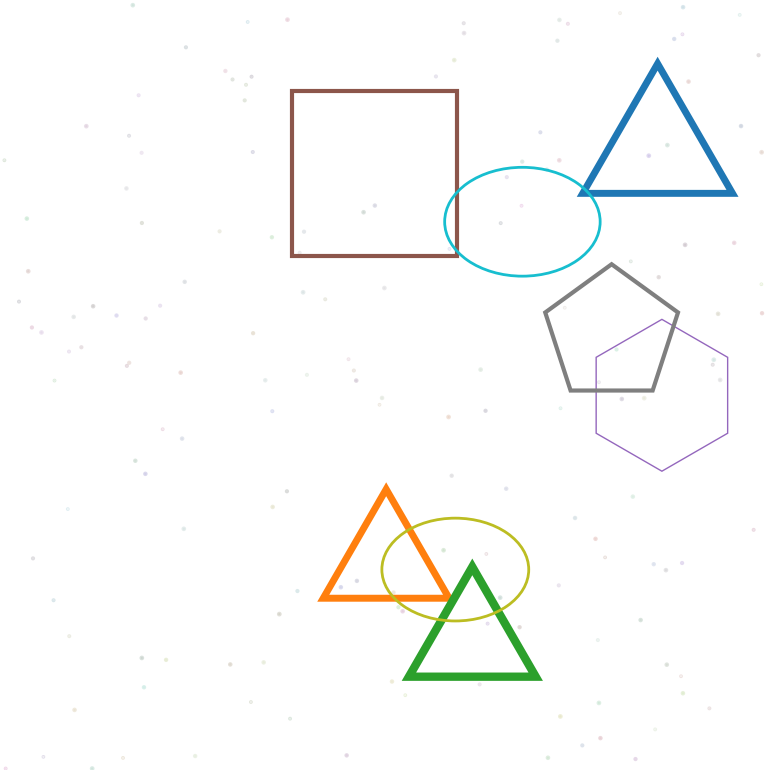[{"shape": "triangle", "thickness": 2.5, "radius": 0.56, "center": [0.854, 0.805]}, {"shape": "triangle", "thickness": 2.5, "radius": 0.47, "center": [0.502, 0.27]}, {"shape": "triangle", "thickness": 3, "radius": 0.48, "center": [0.613, 0.169]}, {"shape": "hexagon", "thickness": 0.5, "radius": 0.49, "center": [0.86, 0.487]}, {"shape": "square", "thickness": 1.5, "radius": 0.54, "center": [0.487, 0.775]}, {"shape": "pentagon", "thickness": 1.5, "radius": 0.45, "center": [0.794, 0.566]}, {"shape": "oval", "thickness": 1, "radius": 0.48, "center": [0.591, 0.26]}, {"shape": "oval", "thickness": 1, "radius": 0.5, "center": [0.678, 0.712]}]